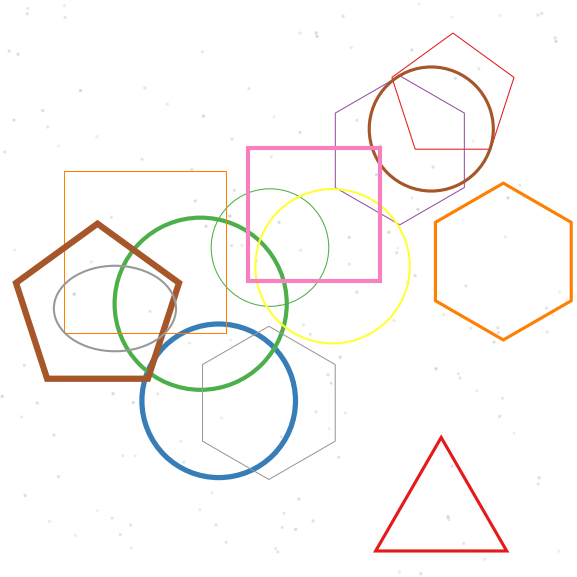[{"shape": "triangle", "thickness": 1.5, "radius": 0.66, "center": [0.764, 0.111]}, {"shape": "pentagon", "thickness": 0.5, "radius": 0.56, "center": [0.784, 0.831]}, {"shape": "circle", "thickness": 2.5, "radius": 0.66, "center": [0.379, 0.305]}, {"shape": "circle", "thickness": 0.5, "radius": 0.51, "center": [0.467, 0.57]}, {"shape": "circle", "thickness": 2, "radius": 0.75, "center": [0.347, 0.473]}, {"shape": "hexagon", "thickness": 0.5, "radius": 0.65, "center": [0.692, 0.739]}, {"shape": "hexagon", "thickness": 1.5, "radius": 0.68, "center": [0.872, 0.546]}, {"shape": "square", "thickness": 0.5, "radius": 0.7, "center": [0.252, 0.563]}, {"shape": "circle", "thickness": 1, "radius": 0.67, "center": [0.576, 0.538]}, {"shape": "pentagon", "thickness": 3, "radius": 0.74, "center": [0.169, 0.463]}, {"shape": "circle", "thickness": 1.5, "radius": 0.54, "center": [0.747, 0.776]}, {"shape": "square", "thickness": 2, "radius": 0.57, "center": [0.544, 0.628]}, {"shape": "oval", "thickness": 1, "radius": 0.53, "center": [0.199, 0.465]}, {"shape": "hexagon", "thickness": 0.5, "radius": 0.66, "center": [0.466, 0.302]}]